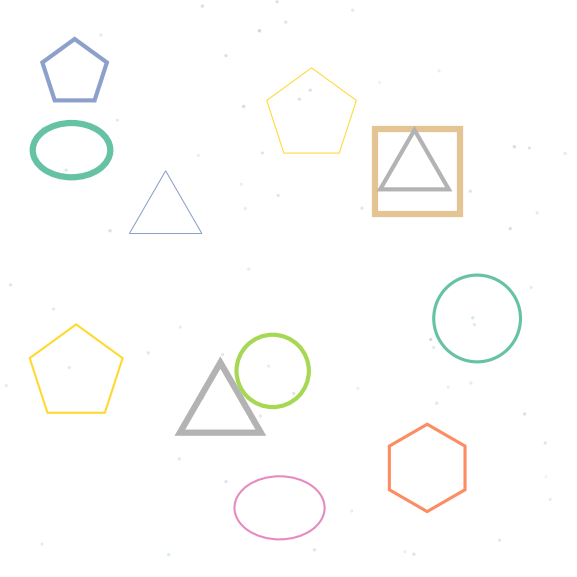[{"shape": "oval", "thickness": 3, "radius": 0.34, "center": [0.124, 0.739]}, {"shape": "circle", "thickness": 1.5, "radius": 0.38, "center": [0.826, 0.448]}, {"shape": "hexagon", "thickness": 1.5, "radius": 0.38, "center": [0.74, 0.189]}, {"shape": "pentagon", "thickness": 2, "radius": 0.29, "center": [0.129, 0.873]}, {"shape": "triangle", "thickness": 0.5, "radius": 0.36, "center": [0.287, 0.631]}, {"shape": "oval", "thickness": 1, "radius": 0.39, "center": [0.484, 0.12]}, {"shape": "circle", "thickness": 2, "radius": 0.31, "center": [0.472, 0.357]}, {"shape": "pentagon", "thickness": 1, "radius": 0.42, "center": [0.132, 0.353]}, {"shape": "pentagon", "thickness": 0.5, "radius": 0.41, "center": [0.539, 0.8]}, {"shape": "square", "thickness": 3, "radius": 0.37, "center": [0.723, 0.702]}, {"shape": "triangle", "thickness": 3, "radius": 0.4, "center": [0.382, 0.29]}, {"shape": "triangle", "thickness": 2, "radius": 0.34, "center": [0.718, 0.706]}]